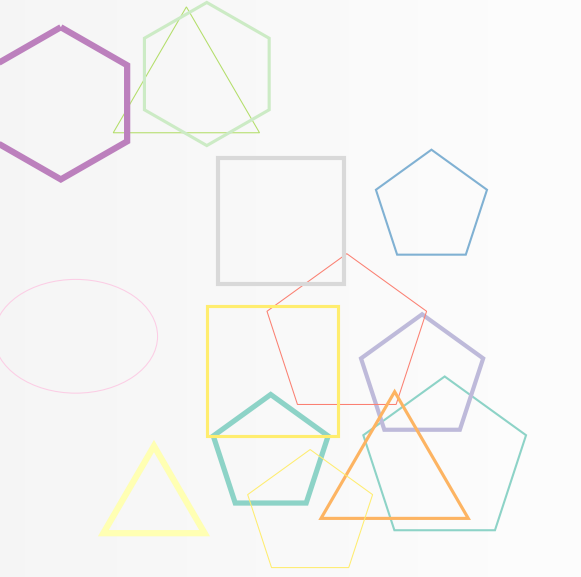[{"shape": "pentagon", "thickness": 1, "radius": 0.74, "center": [0.765, 0.2]}, {"shape": "pentagon", "thickness": 2.5, "radius": 0.52, "center": [0.466, 0.212]}, {"shape": "triangle", "thickness": 3, "radius": 0.5, "center": [0.265, 0.126]}, {"shape": "pentagon", "thickness": 2, "radius": 0.55, "center": [0.726, 0.344]}, {"shape": "pentagon", "thickness": 0.5, "radius": 0.72, "center": [0.597, 0.416]}, {"shape": "pentagon", "thickness": 1, "radius": 0.5, "center": [0.742, 0.639]}, {"shape": "triangle", "thickness": 1.5, "radius": 0.73, "center": [0.679, 0.175]}, {"shape": "triangle", "thickness": 0.5, "radius": 0.73, "center": [0.321, 0.842]}, {"shape": "oval", "thickness": 0.5, "radius": 0.7, "center": [0.13, 0.417]}, {"shape": "square", "thickness": 2, "radius": 0.54, "center": [0.484, 0.616]}, {"shape": "hexagon", "thickness": 3, "radius": 0.66, "center": [0.105, 0.82]}, {"shape": "hexagon", "thickness": 1.5, "radius": 0.62, "center": [0.356, 0.871]}, {"shape": "square", "thickness": 1.5, "radius": 0.56, "center": [0.469, 0.357]}, {"shape": "pentagon", "thickness": 0.5, "radius": 0.56, "center": [0.534, 0.108]}]